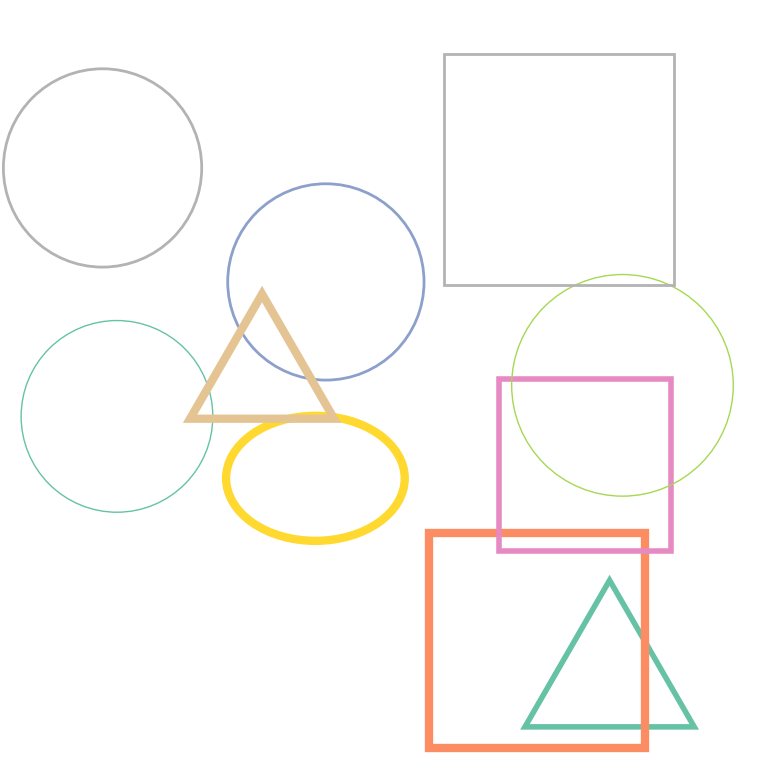[{"shape": "circle", "thickness": 0.5, "radius": 0.62, "center": [0.152, 0.459]}, {"shape": "triangle", "thickness": 2, "radius": 0.63, "center": [0.792, 0.119]}, {"shape": "square", "thickness": 3, "radius": 0.7, "center": [0.697, 0.169]}, {"shape": "circle", "thickness": 1, "radius": 0.64, "center": [0.423, 0.634]}, {"shape": "square", "thickness": 2, "radius": 0.56, "center": [0.759, 0.396]}, {"shape": "circle", "thickness": 0.5, "radius": 0.72, "center": [0.808, 0.5]}, {"shape": "oval", "thickness": 3, "radius": 0.58, "center": [0.41, 0.379]}, {"shape": "triangle", "thickness": 3, "radius": 0.54, "center": [0.34, 0.51]}, {"shape": "circle", "thickness": 1, "radius": 0.64, "center": [0.133, 0.782]}, {"shape": "square", "thickness": 1, "radius": 0.75, "center": [0.726, 0.78]}]